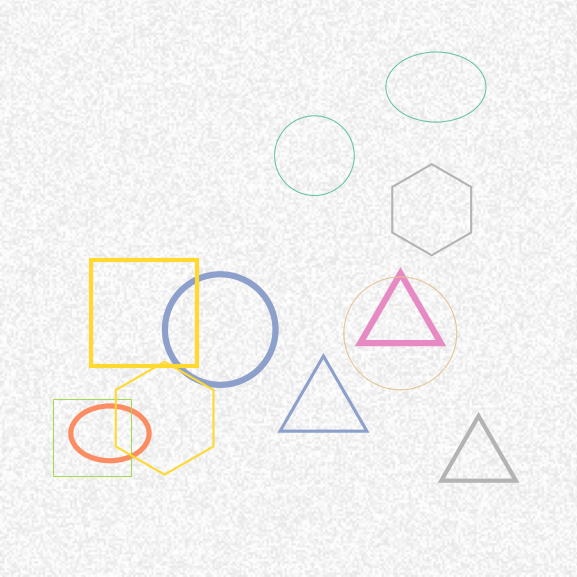[{"shape": "oval", "thickness": 0.5, "radius": 0.43, "center": [0.755, 0.848]}, {"shape": "circle", "thickness": 0.5, "radius": 0.34, "center": [0.544, 0.73]}, {"shape": "oval", "thickness": 2.5, "radius": 0.34, "center": [0.19, 0.249]}, {"shape": "circle", "thickness": 3, "radius": 0.48, "center": [0.381, 0.428]}, {"shape": "triangle", "thickness": 1.5, "radius": 0.43, "center": [0.56, 0.296]}, {"shape": "triangle", "thickness": 3, "radius": 0.4, "center": [0.694, 0.445]}, {"shape": "square", "thickness": 0.5, "radius": 0.34, "center": [0.16, 0.241]}, {"shape": "hexagon", "thickness": 1, "radius": 0.49, "center": [0.285, 0.275]}, {"shape": "square", "thickness": 2, "radius": 0.46, "center": [0.25, 0.457]}, {"shape": "circle", "thickness": 0.5, "radius": 0.49, "center": [0.693, 0.422]}, {"shape": "triangle", "thickness": 2, "radius": 0.37, "center": [0.829, 0.204]}, {"shape": "hexagon", "thickness": 1, "radius": 0.39, "center": [0.748, 0.636]}]